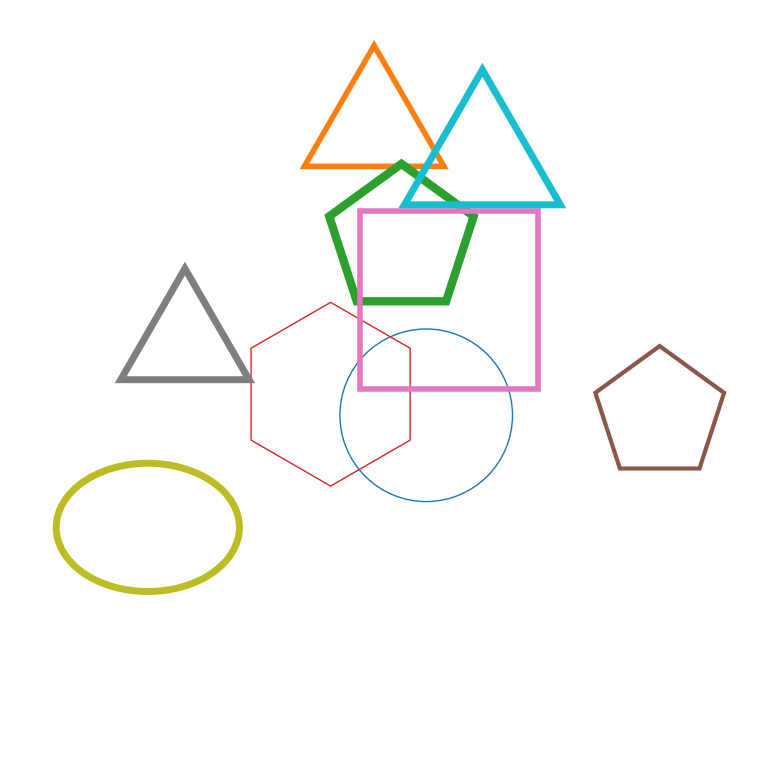[{"shape": "circle", "thickness": 0.5, "radius": 0.56, "center": [0.554, 0.461]}, {"shape": "triangle", "thickness": 2, "radius": 0.52, "center": [0.486, 0.836]}, {"shape": "pentagon", "thickness": 3, "radius": 0.49, "center": [0.521, 0.689]}, {"shape": "hexagon", "thickness": 0.5, "radius": 0.6, "center": [0.429, 0.488]}, {"shape": "pentagon", "thickness": 1.5, "radius": 0.44, "center": [0.857, 0.463]}, {"shape": "square", "thickness": 2, "radius": 0.58, "center": [0.583, 0.611]}, {"shape": "triangle", "thickness": 2.5, "radius": 0.48, "center": [0.24, 0.555]}, {"shape": "oval", "thickness": 2.5, "radius": 0.59, "center": [0.192, 0.315]}, {"shape": "triangle", "thickness": 2.5, "radius": 0.58, "center": [0.626, 0.792]}]